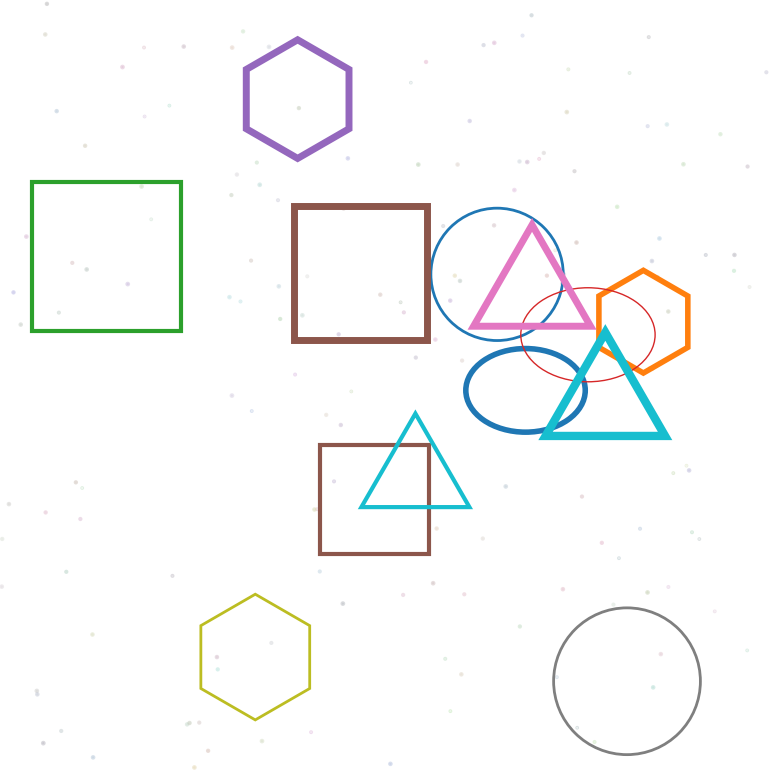[{"shape": "oval", "thickness": 2, "radius": 0.39, "center": [0.683, 0.493]}, {"shape": "circle", "thickness": 1, "radius": 0.43, "center": [0.646, 0.644]}, {"shape": "hexagon", "thickness": 2, "radius": 0.33, "center": [0.836, 0.582]}, {"shape": "square", "thickness": 1.5, "radius": 0.48, "center": [0.139, 0.667]}, {"shape": "oval", "thickness": 0.5, "radius": 0.44, "center": [0.764, 0.565]}, {"shape": "hexagon", "thickness": 2.5, "radius": 0.39, "center": [0.387, 0.871]}, {"shape": "square", "thickness": 2.5, "radius": 0.43, "center": [0.468, 0.645]}, {"shape": "square", "thickness": 1.5, "radius": 0.35, "center": [0.486, 0.352]}, {"shape": "triangle", "thickness": 2.5, "radius": 0.44, "center": [0.691, 0.62]}, {"shape": "circle", "thickness": 1, "radius": 0.48, "center": [0.814, 0.115]}, {"shape": "hexagon", "thickness": 1, "radius": 0.41, "center": [0.332, 0.147]}, {"shape": "triangle", "thickness": 1.5, "radius": 0.4, "center": [0.539, 0.382]}, {"shape": "triangle", "thickness": 3, "radius": 0.45, "center": [0.786, 0.479]}]